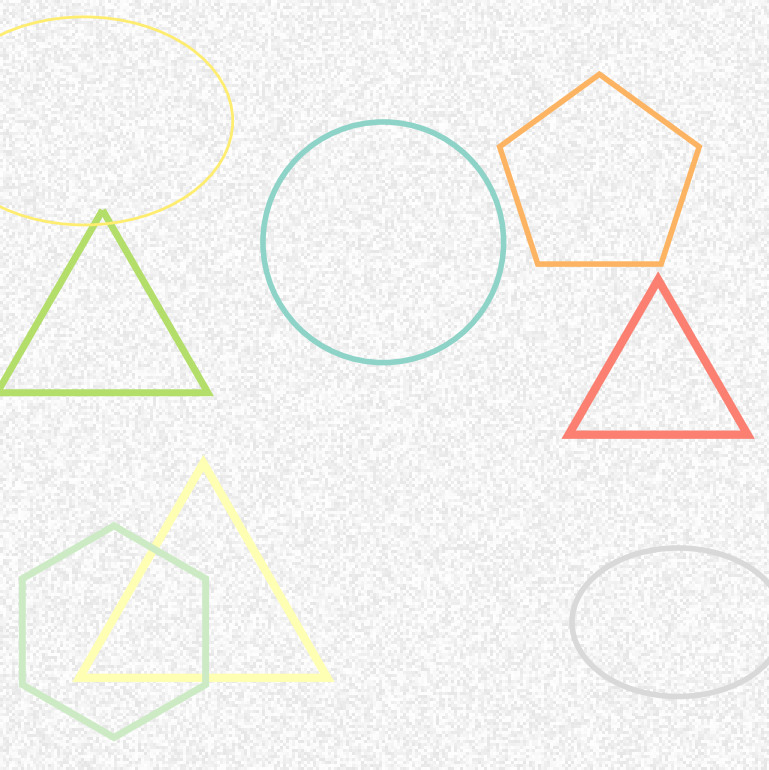[{"shape": "circle", "thickness": 2, "radius": 0.78, "center": [0.498, 0.685]}, {"shape": "triangle", "thickness": 3, "radius": 0.93, "center": [0.264, 0.213]}, {"shape": "triangle", "thickness": 3, "radius": 0.67, "center": [0.855, 0.503]}, {"shape": "pentagon", "thickness": 2, "radius": 0.68, "center": [0.778, 0.767]}, {"shape": "triangle", "thickness": 2.5, "radius": 0.79, "center": [0.133, 0.569]}, {"shape": "oval", "thickness": 2, "radius": 0.69, "center": [0.881, 0.192]}, {"shape": "hexagon", "thickness": 2.5, "radius": 0.69, "center": [0.148, 0.18]}, {"shape": "oval", "thickness": 1, "radius": 0.97, "center": [0.109, 0.843]}]